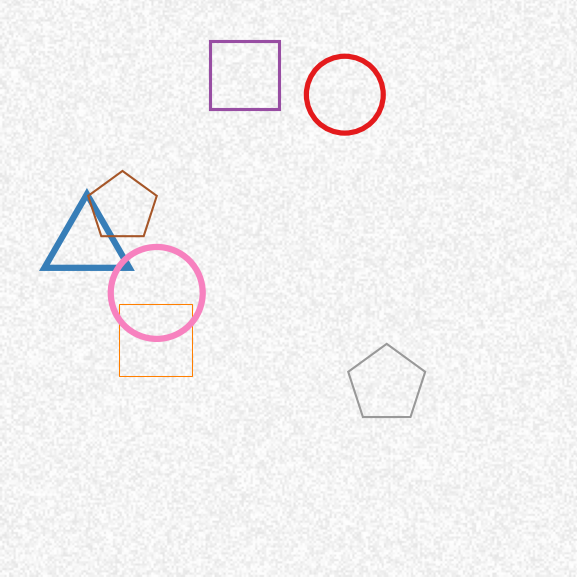[{"shape": "circle", "thickness": 2.5, "radius": 0.33, "center": [0.597, 0.835]}, {"shape": "triangle", "thickness": 3, "radius": 0.42, "center": [0.151, 0.578]}, {"shape": "square", "thickness": 1.5, "radius": 0.3, "center": [0.424, 0.869]}, {"shape": "square", "thickness": 0.5, "radius": 0.31, "center": [0.269, 0.411]}, {"shape": "pentagon", "thickness": 1, "radius": 0.31, "center": [0.212, 0.641]}, {"shape": "circle", "thickness": 3, "radius": 0.4, "center": [0.271, 0.492]}, {"shape": "pentagon", "thickness": 1, "radius": 0.35, "center": [0.67, 0.334]}]